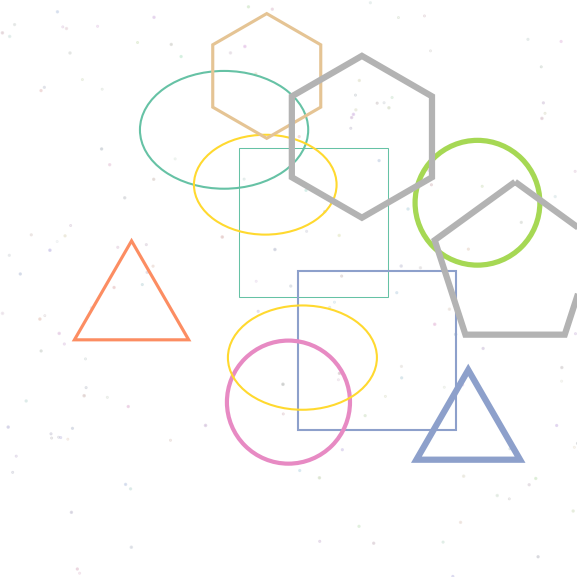[{"shape": "oval", "thickness": 1, "radius": 0.73, "center": [0.388, 0.774]}, {"shape": "square", "thickness": 0.5, "radius": 0.65, "center": [0.543, 0.614]}, {"shape": "triangle", "thickness": 1.5, "radius": 0.57, "center": [0.228, 0.468]}, {"shape": "square", "thickness": 1, "radius": 0.69, "center": [0.653, 0.392]}, {"shape": "triangle", "thickness": 3, "radius": 0.52, "center": [0.811, 0.255]}, {"shape": "circle", "thickness": 2, "radius": 0.53, "center": [0.499, 0.303]}, {"shape": "circle", "thickness": 2.5, "radius": 0.54, "center": [0.827, 0.648]}, {"shape": "oval", "thickness": 1, "radius": 0.62, "center": [0.459, 0.679]}, {"shape": "oval", "thickness": 1, "radius": 0.65, "center": [0.524, 0.38]}, {"shape": "hexagon", "thickness": 1.5, "radius": 0.54, "center": [0.462, 0.868]}, {"shape": "pentagon", "thickness": 3, "radius": 0.73, "center": [0.892, 0.538]}, {"shape": "hexagon", "thickness": 3, "radius": 0.7, "center": [0.627, 0.762]}]